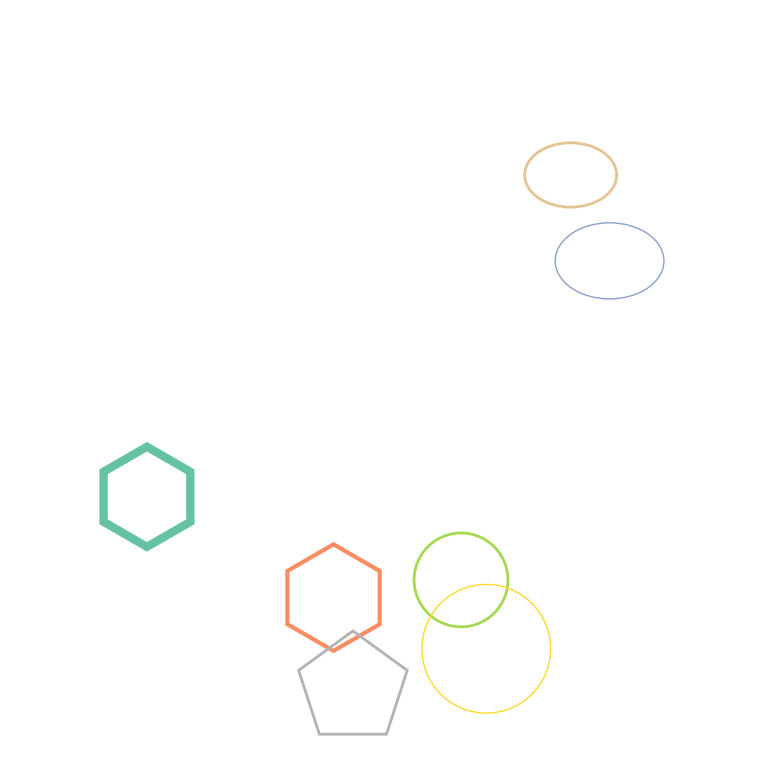[{"shape": "hexagon", "thickness": 3, "radius": 0.33, "center": [0.191, 0.355]}, {"shape": "hexagon", "thickness": 1.5, "radius": 0.35, "center": [0.433, 0.224]}, {"shape": "oval", "thickness": 0.5, "radius": 0.35, "center": [0.792, 0.661]}, {"shape": "circle", "thickness": 1, "radius": 0.3, "center": [0.599, 0.247]}, {"shape": "circle", "thickness": 0.5, "radius": 0.42, "center": [0.632, 0.157]}, {"shape": "oval", "thickness": 1, "radius": 0.3, "center": [0.741, 0.773]}, {"shape": "pentagon", "thickness": 1, "radius": 0.37, "center": [0.458, 0.106]}]